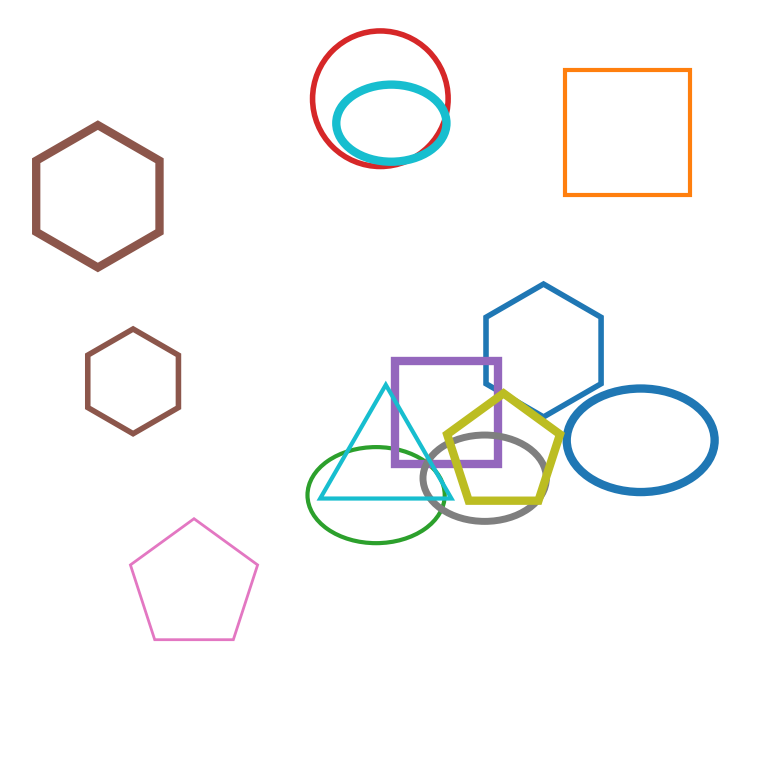[{"shape": "hexagon", "thickness": 2, "radius": 0.43, "center": [0.706, 0.545]}, {"shape": "oval", "thickness": 3, "radius": 0.48, "center": [0.832, 0.428]}, {"shape": "square", "thickness": 1.5, "radius": 0.41, "center": [0.814, 0.828]}, {"shape": "oval", "thickness": 1.5, "radius": 0.45, "center": [0.488, 0.357]}, {"shape": "circle", "thickness": 2, "radius": 0.44, "center": [0.494, 0.872]}, {"shape": "square", "thickness": 3, "radius": 0.33, "center": [0.58, 0.464]}, {"shape": "hexagon", "thickness": 3, "radius": 0.46, "center": [0.127, 0.745]}, {"shape": "hexagon", "thickness": 2, "radius": 0.34, "center": [0.173, 0.505]}, {"shape": "pentagon", "thickness": 1, "radius": 0.43, "center": [0.252, 0.239]}, {"shape": "oval", "thickness": 2.5, "radius": 0.4, "center": [0.629, 0.379]}, {"shape": "pentagon", "thickness": 3, "radius": 0.39, "center": [0.654, 0.412]}, {"shape": "oval", "thickness": 3, "radius": 0.36, "center": [0.508, 0.84]}, {"shape": "triangle", "thickness": 1.5, "radius": 0.49, "center": [0.501, 0.402]}]